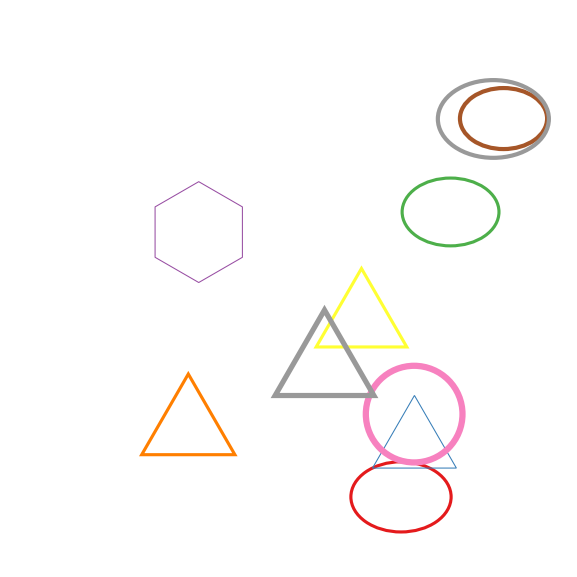[{"shape": "oval", "thickness": 1.5, "radius": 0.43, "center": [0.694, 0.139]}, {"shape": "triangle", "thickness": 0.5, "radius": 0.42, "center": [0.718, 0.231]}, {"shape": "oval", "thickness": 1.5, "radius": 0.42, "center": [0.78, 0.632]}, {"shape": "hexagon", "thickness": 0.5, "radius": 0.44, "center": [0.344, 0.597]}, {"shape": "triangle", "thickness": 1.5, "radius": 0.47, "center": [0.326, 0.258]}, {"shape": "triangle", "thickness": 1.5, "radius": 0.45, "center": [0.626, 0.444]}, {"shape": "oval", "thickness": 2, "radius": 0.38, "center": [0.872, 0.794]}, {"shape": "circle", "thickness": 3, "radius": 0.42, "center": [0.717, 0.282]}, {"shape": "triangle", "thickness": 2.5, "radius": 0.49, "center": [0.562, 0.364]}, {"shape": "oval", "thickness": 2, "radius": 0.48, "center": [0.854, 0.793]}]